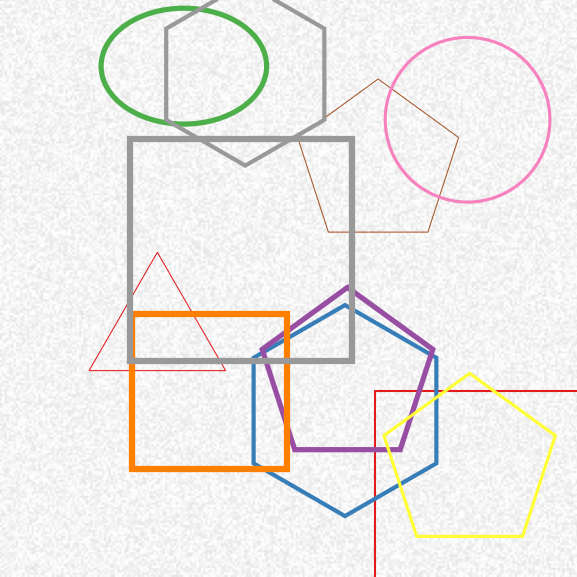[{"shape": "triangle", "thickness": 0.5, "radius": 0.68, "center": [0.272, 0.426]}, {"shape": "square", "thickness": 1, "radius": 0.96, "center": [0.842, 0.13]}, {"shape": "hexagon", "thickness": 2, "radius": 0.91, "center": [0.597, 0.288]}, {"shape": "oval", "thickness": 2.5, "radius": 0.72, "center": [0.318, 0.885]}, {"shape": "pentagon", "thickness": 2.5, "radius": 0.78, "center": [0.602, 0.346]}, {"shape": "square", "thickness": 3, "radius": 0.67, "center": [0.363, 0.321]}, {"shape": "pentagon", "thickness": 1.5, "radius": 0.78, "center": [0.813, 0.197]}, {"shape": "pentagon", "thickness": 0.5, "radius": 0.73, "center": [0.655, 0.716]}, {"shape": "circle", "thickness": 1.5, "radius": 0.71, "center": [0.81, 0.792]}, {"shape": "square", "thickness": 3, "radius": 0.96, "center": [0.417, 0.566]}, {"shape": "hexagon", "thickness": 2, "radius": 0.79, "center": [0.425, 0.871]}]